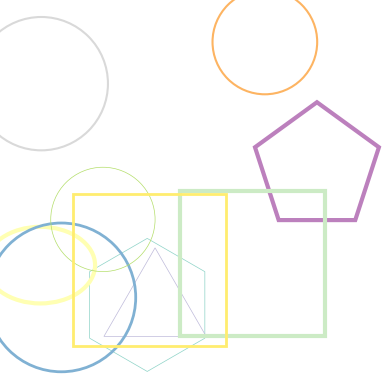[{"shape": "hexagon", "thickness": 0.5, "radius": 0.86, "center": [0.382, 0.208]}, {"shape": "oval", "thickness": 3, "radius": 0.71, "center": [0.105, 0.311]}, {"shape": "triangle", "thickness": 0.5, "radius": 0.77, "center": [0.403, 0.203]}, {"shape": "circle", "thickness": 2, "radius": 0.97, "center": [0.159, 0.228]}, {"shape": "circle", "thickness": 1.5, "radius": 0.68, "center": [0.688, 0.891]}, {"shape": "circle", "thickness": 0.5, "radius": 0.68, "center": [0.267, 0.43]}, {"shape": "circle", "thickness": 1.5, "radius": 0.87, "center": [0.107, 0.783]}, {"shape": "pentagon", "thickness": 3, "radius": 0.85, "center": [0.823, 0.565]}, {"shape": "square", "thickness": 3, "radius": 0.94, "center": [0.657, 0.316]}, {"shape": "square", "thickness": 2, "radius": 0.99, "center": [0.388, 0.298]}]